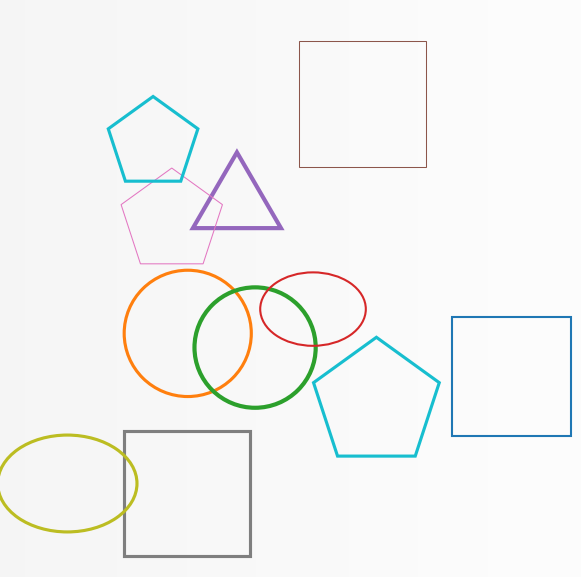[{"shape": "square", "thickness": 1, "radius": 0.51, "center": [0.88, 0.347]}, {"shape": "circle", "thickness": 1.5, "radius": 0.55, "center": [0.323, 0.422]}, {"shape": "circle", "thickness": 2, "radius": 0.52, "center": [0.439, 0.397]}, {"shape": "oval", "thickness": 1, "radius": 0.45, "center": [0.539, 0.464]}, {"shape": "triangle", "thickness": 2, "radius": 0.44, "center": [0.408, 0.648]}, {"shape": "square", "thickness": 0.5, "radius": 0.54, "center": [0.624, 0.819]}, {"shape": "pentagon", "thickness": 0.5, "radius": 0.46, "center": [0.296, 0.616]}, {"shape": "square", "thickness": 1.5, "radius": 0.54, "center": [0.322, 0.144]}, {"shape": "oval", "thickness": 1.5, "radius": 0.6, "center": [0.116, 0.162]}, {"shape": "pentagon", "thickness": 1.5, "radius": 0.41, "center": [0.263, 0.751]}, {"shape": "pentagon", "thickness": 1.5, "radius": 0.57, "center": [0.648, 0.301]}]